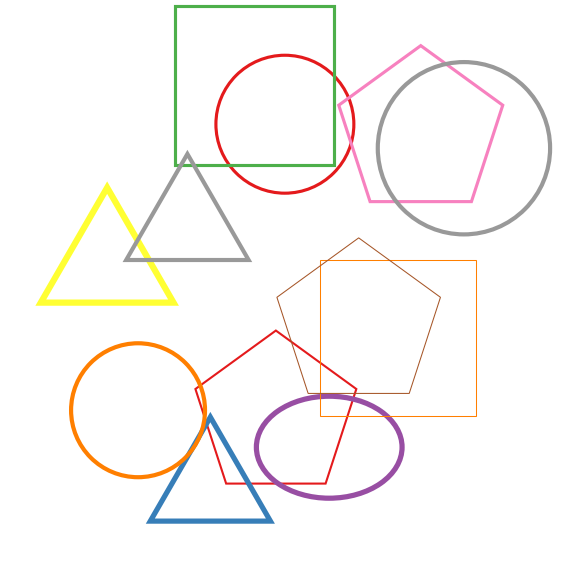[{"shape": "circle", "thickness": 1.5, "radius": 0.6, "center": [0.493, 0.784]}, {"shape": "pentagon", "thickness": 1, "radius": 0.73, "center": [0.478, 0.28]}, {"shape": "triangle", "thickness": 2.5, "radius": 0.6, "center": [0.364, 0.157]}, {"shape": "square", "thickness": 1.5, "radius": 0.69, "center": [0.441, 0.851]}, {"shape": "oval", "thickness": 2.5, "radius": 0.63, "center": [0.57, 0.225]}, {"shape": "circle", "thickness": 2, "radius": 0.58, "center": [0.239, 0.289]}, {"shape": "square", "thickness": 0.5, "radius": 0.68, "center": [0.689, 0.414]}, {"shape": "triangle", "thickness": 3, "radius": 0.66, "center": [0.186, 0.541]}, {"shape": "pentagon", "thickness": 0.5, "radius": 0.74, "center": [0.621, 0.438]}, {"shape": "pentagon", "thickness": 1.5, "radius": 0.75, "center": [0.729, 0.771]}, {"shape": "triangle", "thickness": 2, "radius": 0.61, "center": [0.325, 0.61]}, {"shape": "circle", "thickness": 2, "radius": 0.75, "center": [0.803, 0.742]}]